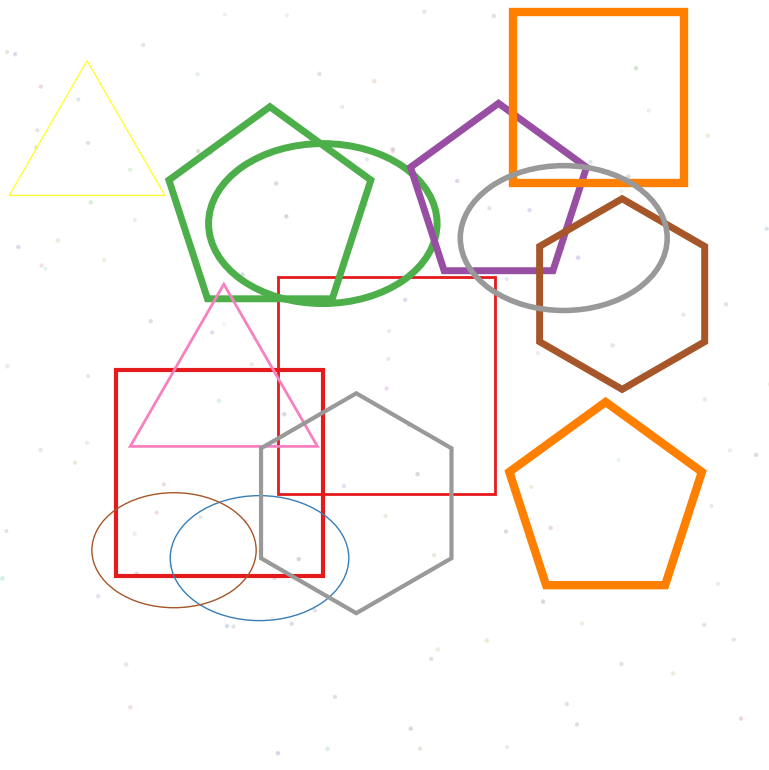[{"shape": "square", "thickness": 1, "radius": 0.7, "center": [0.502, 0.5]}, {"shape": "square", "thickness": 1.5, "radius": 0.67, "center": [0.285, 0.386]}, {"shape": "oval", "thickness": 0.5, "radius": 0.58, "center": [0.337, 0.275]}, {"shape": "pentagon", "thickness": 2.5, "radius": 0.69, "center": [0.351, 0.724]}, {"shape": "oval", "thickness": 2.5, "radius": 0.74, "center": [0.419, 0.71]}, {"shape": "pentagon", "thickness": 2.5, "radius": 0.6, "center": [0.647, 0.746]}, {"shape": "pentagon", "thickness": 3, "radius": 0.66, "center": [0.787, 0.346]}, {"shape": "square", "thickness": 3, "radius": 0.56, "center": [0.777, 0.873]}, {"shape": "triangle", "thickness": 0.5, "radius": 0.58, "center": [0.113, 0.805]}, {"shape": "oval", "thickness": 0.5, "radius": 0.53, "center": [0.226, 0.285]}, {"shape": "hexagon", "thickness": 2.5, "radius": 0.62, "center": [0.808, 0.618]}, {"shape": "triangle", "thickness": 1, "radius": 0.7, "center": [0.291, 0.49]}, {"shape": "oval", "thickness": 2, "radius": 0.67, "center": [0.732, 0.691]}, {"shape": "hexagon", "thickness": 1.5, "radius": 0.71, "center": [0.463, 0.346]}]